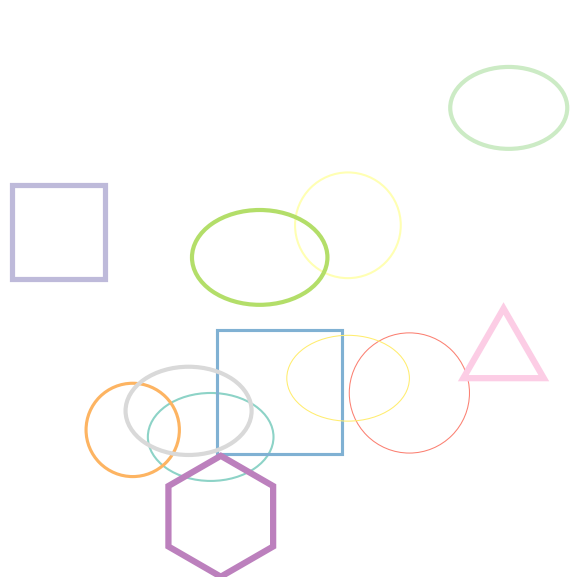[{"shape": "oval", "thickness": 1, "radius": 0.54, "center": [0.365, 0.242]}, {"shape": "circle", "thickness": 1, "radius": 0.46, "center": [0.602, 0.609]}, {"shape": "square", "thickness": 2.5, "radius": 0.41, "center": [0.101, 0.597]}, {"shape": "circle", "thickness": 0.5, "radius": 0.52, "center": [0.709, 0.319]}, {"shape": "square", "thickness": 1.5, "radius": 0.54, "center": [0.485, 0.32]}, {"shape": "circle", "thickness": 1.5, "radius": 0.4, "center": [0.23, 0.255]}, {"shape": "oval", "thickness": 2, "radius": 0.59, "center": [0.45, 0.553]}, {"shape": "triangle", "thickness": 3, "radius": 0.4, "center": [0.872, 0.385]}, {"shape": "oval", "thickness": 2, "radius": 0.55, "center": [0.327, 0.288]}, {"shape": "hexagon", "thickness": 3, "radius": 0.52, "center": [0.382, 0.105]}, {"shape": "oval", "thickness": 2, "radius": 0.51, "center": [0.881, 0.812]}, {"shape": "oval", "thickness": 0.5, "radius": 0.53, "center": [0.603, 0.344]}]